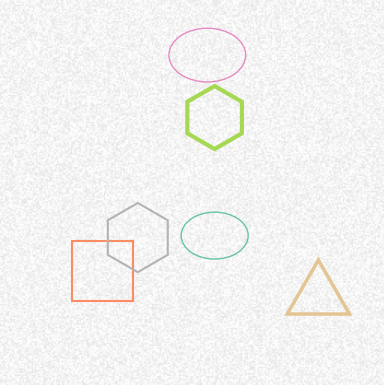[{"shape": "oval", "thickness": 1, "radius": 0.44, "center": [0.558, 0.388]}, {"shape": "square", "thickness": 1.5, "radius": 0.39, "center": [0.266, 0.297]}, {"shape": "oval", "thickness": 1, "radius": 0.5, "center": [0.538, 0.857]}, {"shape": "hexagon", "thickness": 3, "radius": 0.41, "center": [0.557, 0.695]}, {"shape": "triangle", "thickness": 2.5, "radius": 0.47, "center": [0.827, 0.231]}, {"shape": "hexagon", "thickness": 1.5, "radius": 0.45, "center": [0.358, 0.383]}]